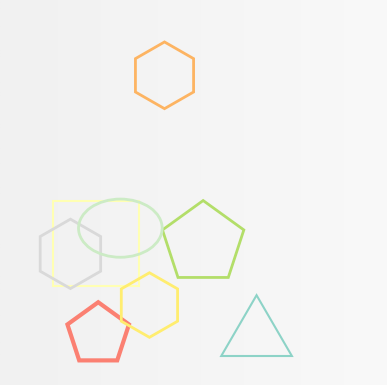[{"shape": "triangle", "thickness": 1.5, "radius": 0.53, "center": [0.662, 0.128]}, {"shape": "square", "thickness": 1.5, "radius": 0.55, "center": [0.247, 0.367]}, {"shape": "pentagon", "thickness": 3, "radius": 0.42, "center": [0.253, 0.131]}, {"shape": "hexagon", "thickness": 2, "radius": 0.43, "center": [0.425, 0.804]}, {"shape": "pentagon", "thickness": 2, "radius": 0.55, "center": [0.524, 0.369]}, {"shape": "hexagon", "thickness": 2, "radius": 0.45, "center": [0.182, 0.341]}, {"shape": "oval", "thickness": 2, "radius": 0.54, "center": [0.311, 0.407]}, {"shape": "hexagon", "thickness": 2, "radius": 0.42, "center": [0.386, 0.208]}]